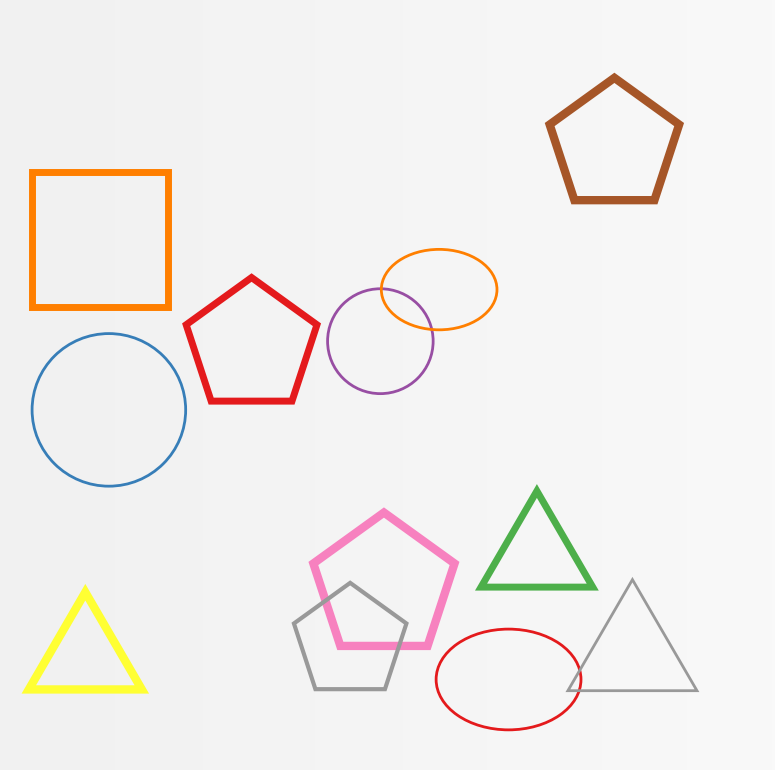[{"shape": "pentagon", "thickness": 2.5, "radius": 0.44, "center": [0.325, 0.551]}, {"shape": "oval", "thickness": 1, "radius": 0.47, "center": [0.656, 0.118]}, {"shape": "circle", "thickness": 1, "radius": 0.5, "center": [0.14, 0.468]}, {"shape": "triangle", "thickness": 2.5, "radius": 0.42, "center": [0.693, 0.279]}, {"shape": "circle", "thickness": 1, "radius": 0.34, "center": [0.491, 0.557]}, {"shape": "oval", "thickness": 1, "radius": 0.37, "center": [0.567, 0.624]}, {"shape": "square", "thickness": 2.5, "radius": 0.44, "center": [0.13, 0.689]}, {"shape": "triangle", "thickness": 3, "radius": 0.42, "center": [0.11, 0.147]}, {"shape": "pentagon", "thickness": 3, "radius": 0.44, "center": [0.793, 0.811]}, {"shape": "pentagon", "thickness": 3, "radius": 0.48, "center": [0.495, 0.239]}, {"shape": "pentagon", "thickness": 1.5, "radius": 0.38, "center": [0.452, 0.167]}, {"shape": "triangle", "thickness": 1, "radius": 0.48, "center": [0.816, 0.151]}]